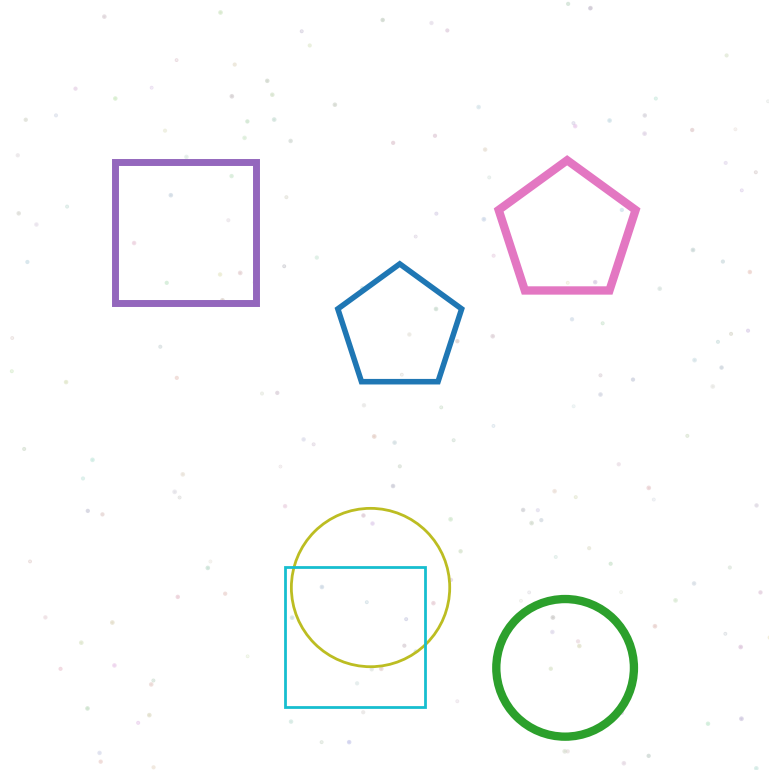[{"shape": "pentagon", "thickness": 2, "radius": 0.42, "center": [0.519, 0.573]}, {"shape": "circle", "thickness": 3, "radius": 0.45, "center": [0.734, 0.133]}, {"shape": "square", "thickness": 2.5, "radius": 0.46, "center": [0.24, 0.698]}, {"shape": "pentagon", "thickness": 3, "radius": 0.47, "center": [0.737, 0.698]}, {"shape": "circle", "thickness": 1, "radius": 0.51, "center": [0.481, 0.237]}, {"shape": "square", "thickness": 1, "radius": 0.45, "center": [0.461, 0.172]}]